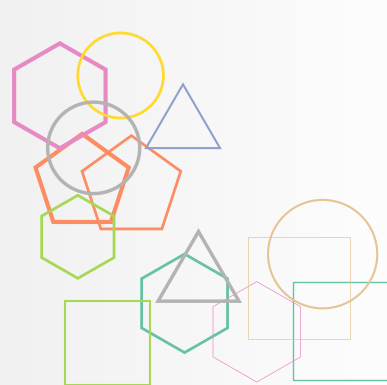[{"shape": "hexagon", "thickness": 2, "radius": 0.64, "center": [0.476, 0.212]}, {"shape": "square", "thickness": 1, "radius": 0.63, "center": [0.883, 0.14]}, {"shape": "pentagon", "thickness": 3, "radius": 0.63, "center": [0.212, 0.526]}, {"shape": "pentagon", "thickness": 2, "radius": 0.67, "center": [0.339, 0.514]}, {"shape": "triangle", "thickness": 1.5, "radius": 0.55, "center": [0.472, 0.671]}, {"shape": "hexagon", "thickness": 0.5, "radius": 0.65, "center": [0.663, 0.138]}, {"shape": "hexagon", "thickness": 3, "radius": 0.68, "center": [0.154, 0.751]}, {"shape": "square", "thickness": 1.5, "radius": 0.55, "center": [0.278, 0.109]}, {"shape": "hexagon", "thickness": 2, "radius": 0.54, "center": [0.201, 0.385]}, {"shape": "circle", "thickness": 2, "radius": 0.55, "center": [0.311, 0.804]}, {"shape": "circle", "thickness": 1.5, "radius": 0.7, "center": [0.833, 0.34]}, {"shape": "square", "thickness": 0.5, "radius": 0.66, "center": [0.771, 0.252]}, {"shape": "circle", "thickness": 2.5, "radius": 0.59, "center": [0.242, 0.616]}, {"shape": "triangle", "thickness": 2.5, "radius": 0.6, "center": [0.512, 0.278]}]